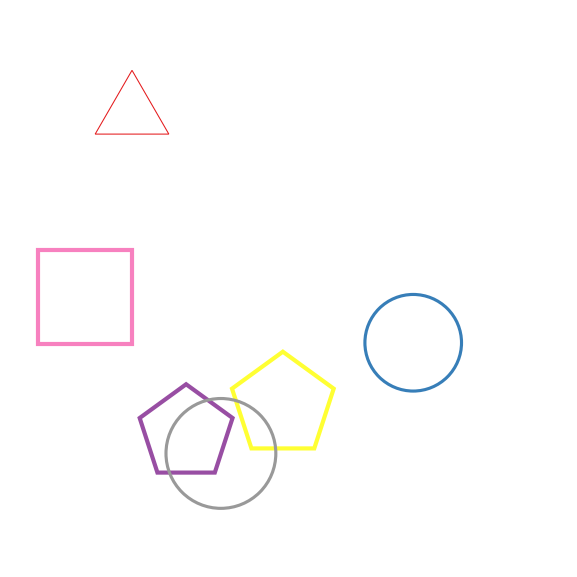[{"shape": "triangle", "thickness": 0.5, "radius": 0.37, "center": [0.229, 0.804]}, {"shape": "circle", "thickness": 1.5, "radius": 0.42, "center": [0.716, 0.406]}, {"shape": "pentagon", "thickness": 2, "radius": 0.42, "center": [0.322, 0.249]}, {"shape": "pentagon", "thickness": 2, "radius": 0.46, "center": [0.49, 0.298]}, {"shape": "square", "thickness": 2, "radius": 0.41, "center": [0.147, 0.485]}, {"shape": "circle", "thickness": 1.5, "radius": 0.48, "center": [0.383, 0.214]}]